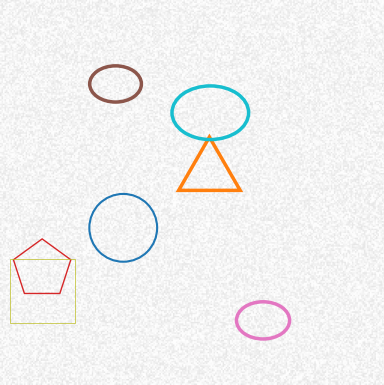[{"shape": "circle", "thickness": 1.5, "radius": 0.44, "center": [0.32, 0.408]}, {"shape": "triangle", "thickness": 2.5, "radius": 0.46, "center": [0.544, 0.552]}, {"shape": "pentagon", "thickness": 1, "radius": 0.39, "center": [0.109, 0.301]}, {"shape": "oval", "thickness": 2.5, "radius": 0.34, "center": [0.3, 0.782]}, {"shape": "oval", "thickness": 2.5, "radius": 0.34, "center": [0.683, 0.168]}, {"shape": "square", "thickness": 0.5, "radius": 0.42, "center": [0.11, 0.244]}, {"shape": "oval", "thickness": 2.5, "radius": 0.5, "center": [0.546, 0.707]}]